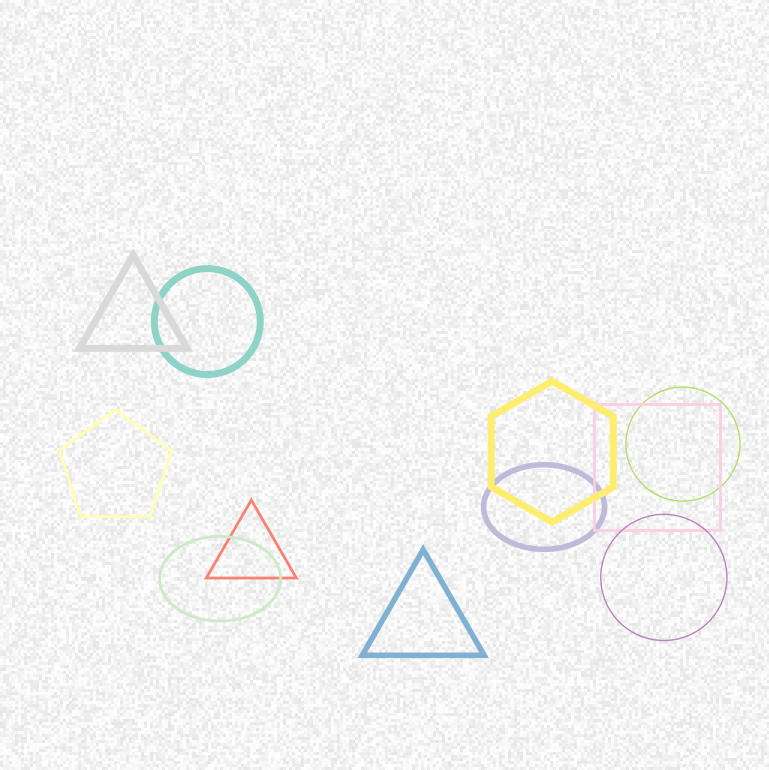[{"shape": "circle", "thickness": 2.5, "radius": 0.34, "center": [0.269, 0.582]}, {"shape": "pentagon", "thickness": 1, "radius": 0.38, "center": [0.15, 0.391]}, {"shape": "oval", "thickness": 2, "radius": 0.39, "center": [0.707, 0.342]}, {"shape": "triangle", "thickness": 1, "radius": 0.34, "center": [0.326, 0.283]}, {"shape": "triangle", "thickness": 2, "radius": 0.46, "center": [0.55, 0.195]}, {"shape": "circle", "thickness": 0.5, "radius": 0.37, "center": [0.887, 0.423]}, {"shape": "square", "thickness": 1, "radius": 0.41, "center": [0.853, 0.393]}, {"shape": "triangle", "thickness": 2.5, "radius": 0.4, "center": [0.173, 0.588]}, {"shape": "circle", "thickness": 0.5, "radius": 0.41, "center": [0.862, 0.25]}, {"shape": "oval", "thickness": 1, "radius": 0.39, "center": [0.286, 0.248]}, {"shape": "hexagon", "thickness": 2.5, "radius": 0.46, "center": [0.717, 0.413]}]